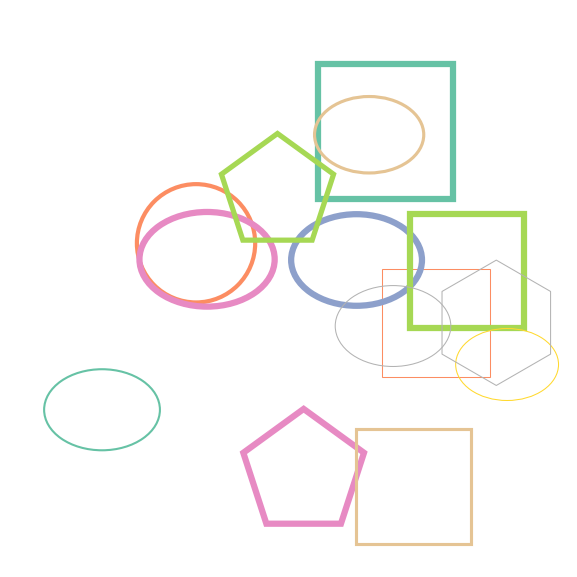[{"shape": "square", "thickness": 3, "radius": 0.58, "center": [0.668, 0.772]}, {"shape": "oval", "thickness": 1, "radius": 0.5, "center": [0.177, 0.29]}, {"shape": "circle", "thickness": 2, "radius": 0.51, "center": [0.339, 0.578]}, {"shape": "square", "thickness": 0.5, "radius": 0.47, "center": [0.754, 0.439]}, {"shape": "oval", "thickness": 3, "radius": 0.57, "center": [0.617, 0.549]}, {"shape": "oval", "thickness": 3, "radius": 0.59, "center": [0.359, 0.55]}, {"shape": "pentagon", "thickness": 3, "radius": 0.55, "center": [0.526, 0.181]}, {"shape": "pentagon", "thickness": 2.5, "radius": 0.51, "center": [0.481, 0.666]}, {"shape": "square", "thickness": 3, "radius": 0.49, "center": [0.809, 0.53]}, {"shape": "oval", "thickness": 0.5, "radius": 0.45, "center": [0.878, 0.368]}, {"shape": "oval", "thickness": 1.5, "radius": 0.47, "center": [0.639, 0.766]}, {"shape": "square", "thickness": 1.5, "radius": 0.5, "center": [0.716, 0.156]}, {"shape": "oval", "thickness": 0.5, "radius": 0.5, "center": [0.681, 0.435]}, {"shape": "hexagon", "thickness": 0.5, "radius": 0.54, "center": [0.859, 0.44]}]